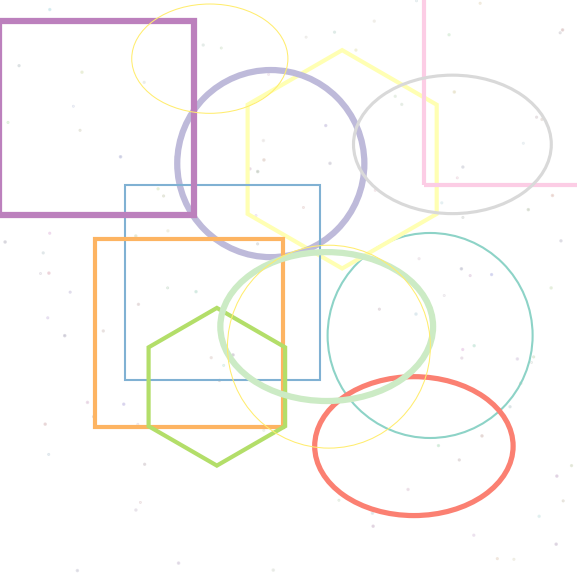[{"shape": "circle", "thickness": 1, "radius": 0.89, "center": [0.745, 0.418]}, {"shape": "hexagon", "thickness": 2, "radius": 0.95, "center": [0.592, 0.723]}, {"shape": "circle", "thickness": 3, "radius": 0.81, "center": [0.469, 0.716]}, {"shape": "oval", "thickness": 2.5, "radius": 0.86, "center": [0.717, 0.227]}, {"shape": "square", "thickness": 1, "radius": 0.84, "center": [0.385, 0.511]}, {"shape": "square", "thickness": 2, "radius": 0.81, "center": [0.327, 0.422]}, {"shape": "hexagon", "thickness": 2, "radius": 0.68, "center": [0.376, 0.329]}, {"shape": "square", "thickness": 2, "radius": 0.81, "center": [0.895, 0.84]}, {"shape": "oval", "thickness": 1.5, "radius": 0.86, "center": [0.783, 0.749]}, {"shape": "square", "thickness": 3, "radius": 0.84, "center": [0.167, 0.795]}, {"shape": "oval", "thickness": 3, "radius": 0.92, "center": [0.566, 0.434]}, {"shape": "circle", "thickness": 0.5, "radius": 0.88, "center": [0.57, 0.399]}, {"shape": "oval", "thickness": 0.5, "radius": 0.68, "center": [0.363, 0.898]}]